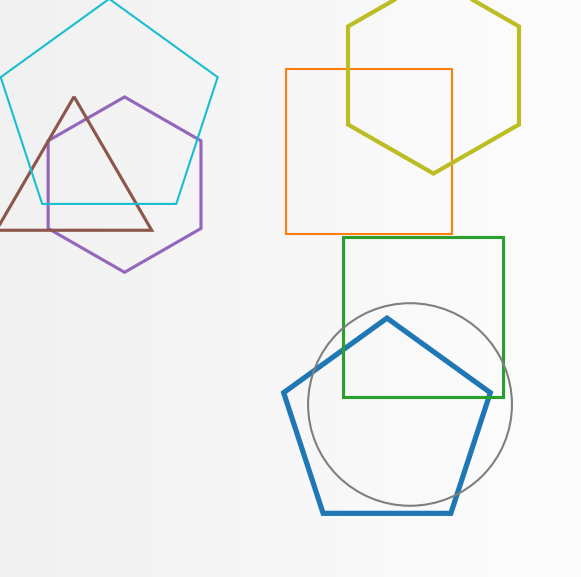[{"shape": "pentagon", "thickness": 2.5, "radius": 0.93, "center": [0.666, 0.261]}, {"shape": "square", "thickness": 1, "radius": 0.71, "center": [0.635, 0.736]}, {"shape": "square", "thickness": 1.5, "radius": 0.69, "center": [0.728, 0.45]}, {"shape": "hexagon", "thickness": 1.5, "radius": 0.76, "center": [0.214, 0.679]}, {"shape": "triangle", "thickness": 1.5, "radius": 0.77, "center": [0.127, 0.678]}, {"shape": "circle", "thickness": 1, "radius": 0.88, "center": [0.705, 0.299]}, {"shape": "hexagon", "thickness": 2, "radius": 0.85, "center": [0.746, 0.868]}, {"shape": "pentagon", "thickness": 1, "radius": 0.98, "center": [0.188, 0.805]}]